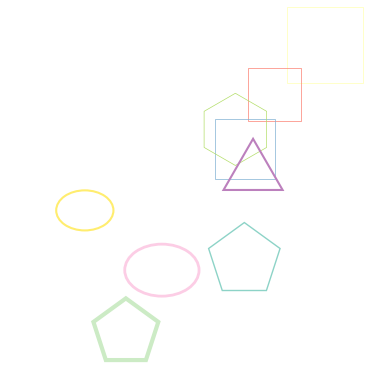[{"shape": "pentagon", "thickness": 1, "radius": 0.49, "center": [0.635, 0.324]}, {"shape": "square", "thickness": 0.5, "radius": 0.49, "center": [0.844, 0.883]}, {"shape": "square", "thickness": 0.5, "radius": 0.34, "center": [0.714, 0.755]}, {"shape": "square", "thickness": 0.5, "radius": 0.39, "center": [0.637, 0.613]}, {"shape": "hexagon", "thickness": 0.5, "radius": 0.47, "center": [0.611, 0.664]}, {"shape": "oval", "thickness": 2, "radius": 0.48, "center": [0.42, 0.298]}, {"shape": "triangle", "thickness": 1.5, "radius": 0.44, "center": [0.657, 0.551]}, {"shape": "pentagon", "thickness": 3, "radius": 0.44, "center": [0.327, 0.136]}, {"shape": "oval", "thickness": 1.5, "radius": 0.37, "center": [0.22, 0.454]}]